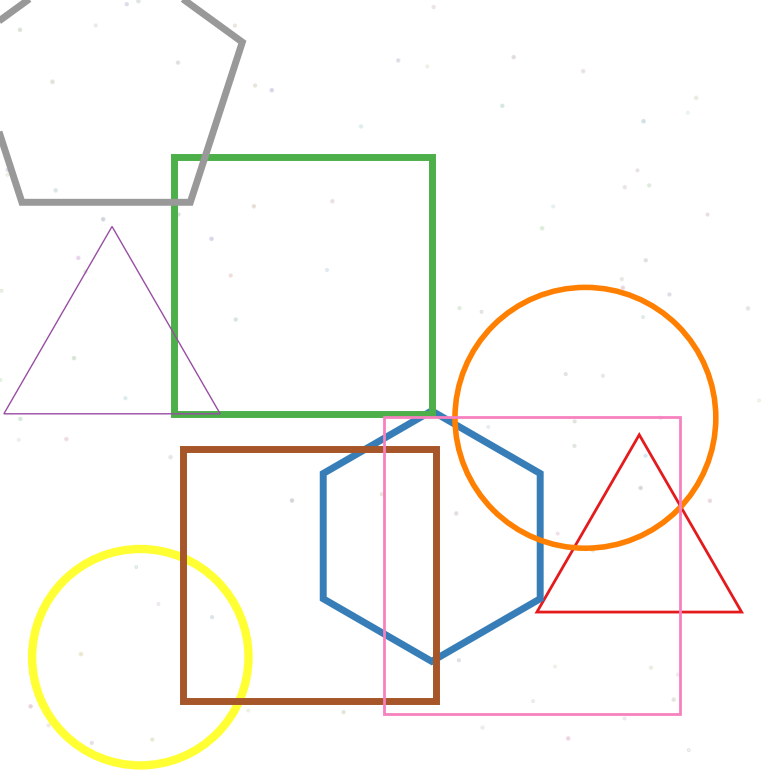[{"shape": "triangle", "thickness": 1, "radius": 0.77, "center": [0.83, 0.282]}, {"shape": "hexagon", "thickness": 2.5, "radius": 0.81, "center": [0.561, 0.304]}, {"shape": "square", "thickness": 2.5, "radius": 0.84, "center": [0.393, 0.629]}, {"shape": "triangle", "thickness": 0.5, "radius": 0.81, "center": [0.145, 0.544]}, {"shape": "circle", "thickness": 2, "radius": 0.85, "center": [0.76, 0.457]}, {"shape": "circle", "thickness": 3, "radius": 0.7, "center": [0.182, 0.147]}, {"shape": "square", "thickness": 2.5, "radius": 0.82, "center": [0.402, 0.254]}, {"shape": "square", "thickness": 1, "radius": 0.96, "center": [0.691, 0.265]}, {"shape": "pentagon", "thickness": 2.5, "radius": 0.93, "center": [0.138, 0.888]}]